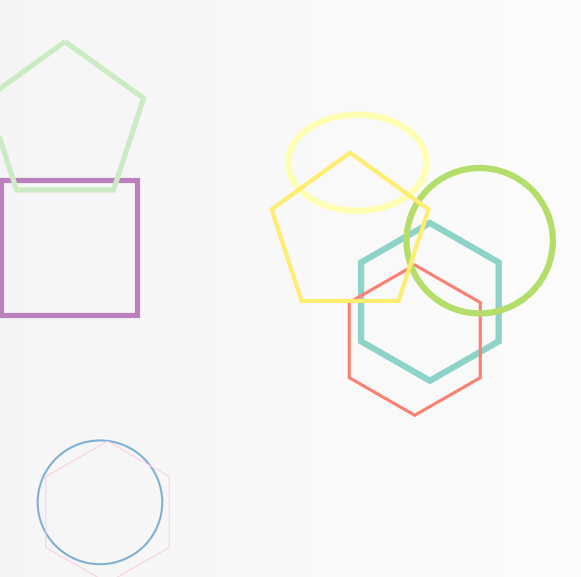[{"shape": "hexagon", "thickness": 3, "radius": 0.68, "center": [0.74, 0.476]}, {"shape": "oval", "thickness": 3, "radius": 0.59, "center": [0.615, 0.717]}, {"shape": "hexagon", "thickness": 1.5, "radius": 0.65, "center": [0.714, 0.41]}, {"shape": "circle", "thickness": 1, "radius": 0.54, "center": [0.172, 0.129]}, {"shape": "circle", "thickness": 3, "radius": 0.63, "center": [0.825, 0.582]}, {"shape": "hexagon", "thickness": 0.5, "radius": 0.61, "center": [0.185, 0.113]}, {"shape": "square", "thickness": 2.5, "radius": 0.58, "center": [0.118, 0.571]}, {"shape": "pentagon", "thickness": 2.5, "radius": 0.71, "center": [0.112, 0.785]}, {"shape": "pentagon", "thickness": 2, "radius": 0.71, "center": [0.602, 0.593]}]